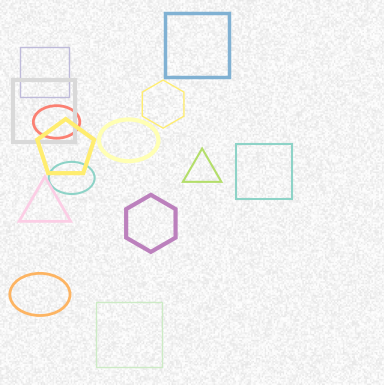[{"shape": "square", "thickness": 1.5, "radius": 0.36, "center": [0.686, 0.555]}, {"shape": "oval", "thickness": 1.5, "radius": 0.3, "center": [0.186, 0.538]}, {"shape": "oval", "thickness": 3, "radius": 0.39, "center": [0.334, 0.636]}, {"shape": "square", "thickness": 1, "radius": 0.32, "center": [0.116, 0.813]}, {"shape": "oval", "thickness": 2, "radius": 0.3, "center": [0.147, 0.683]}, {"shape": "square", "thickness": 2.5, "radius": 0.41, "center": [0.512, 0.884]}, {"shape": "oval", "thickness": 2, "radius": 0.39, "center": [0.104, 0.235]}, {"shape": "triangle", "thickness": 1.5, "radius": 0.29, "center": [0.525, 0.557]}, {"shape": "triangle", "thickness": 2, "radius": 0.39, "center": [0.117, 0.464]}, {"shape": "square", "thickness": 3, "radius": 0.4, "center": [0.114, 0.713]}, {"shape": "hexagon", "thickness": 3, "radius": 0.37, "center": [0.392, 0.42]}, {"shape": "square", "thickness": 1, "radius": 0.42, "center": [0.335, 0.132]}, {"shape": "hexagon", "thickness": 1, "radius": 0.31, "center": [0.424, 0.73]}, {"shape": "pentagon", "thickness": 3, "radius": 0.39, "center": [0.171, 0.613]}]